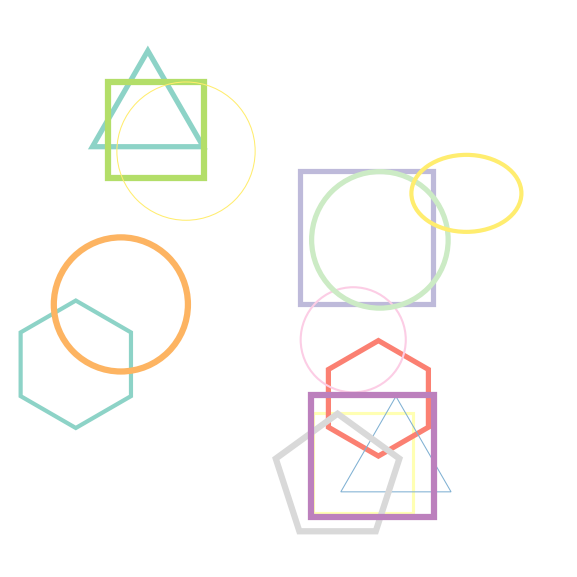[{"shape": "triangle", "thickness": 2.5, "radius": 0.55, "center": [0.256, 0.8]}, {"shape": "hexagon", "thickness": 2, "radius": 0.55, "center": [0.131, 0.368]}, {"shape": "square", "thickness": 1.5, "radius": 0.43, "center": [0.629, 0.198]}, {"shape": "square", "thickness": 2.5, "radius": 0.58, "center": [0.635, 0.589]}, {"shape": "hexagon", "thickness": 2.5, "radius": 0.5, "center": [0.655, 0.309]}, {"shape": "triangle", "thickness": 0.5, "radius": 0.55, "center": [0.686, 0.203]}, {"shape": "circle", "thickness": 3, "radius": 0.58, "center": [0.209, 0.472]}, {"shape": "square", "thickness": 3, "radius": 0.42, "center": [0.27, 0.774]}, {"shape": "circle", "thickness": 1, "radius": 0.45, "center": [0.612, 0.411]}, {"shape": "pentagon", "thickness": 3, "radius": 0.56, "center": [0.585, 0.17]}, {"shape": "square", "thickness": 3, "radius": 0.53, "center": [0.645, 0.21]}, {"shape": "circle", "thickness": 2.5, "radius": 0.59, "center": [0.658, 0.584]}, {"shape": "circle", "thickness": 0.5, "radius": 0.6, "center": [0.322, 0.737]}, {"shape": "oval", "thickness": 2, "radius": 0.48, "center": [0.808, 0.664]}]